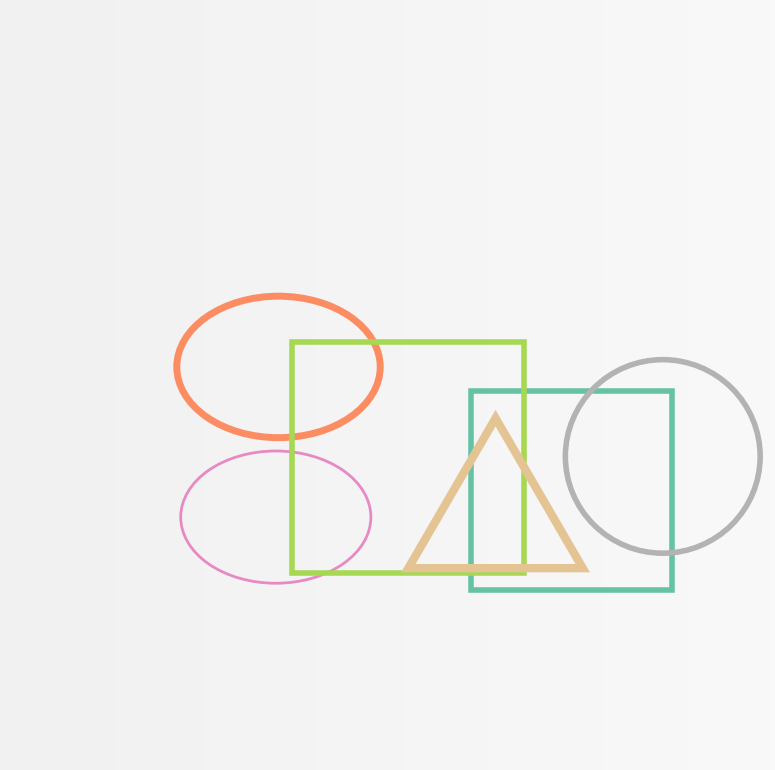[{"shape": "square", "thickness": 2, "radius": 0.65, "center": [0.737, 0.363]}, {"shape": "oval", "thickness": 2.5, "radius": 0.66, "center": [0.359, 0.523]}, {"shape": "oval", "thickness": 1, "radius": 0.61, "center": [0.356, 0.328]}, {"shape": "square", "thickness": 2, "radius": 0.75, "center": [0.527, 0.406]}, {"shape": "triangle", "thickness": 3, "radius": 0.65, "center": [0.639, 0.327]}, {"shape": "circle", "thickness": 2, "radius": 0.63, "center": [0.855, 0.407]}]